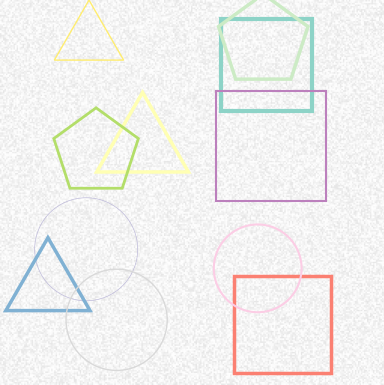[{"shape": "square", "thickness": 3, "radius": 0.6, "center": [0.692, 0.832]}, {"shape": "triangle", "thickness": 2.5, "radius": 0.69, "center": [0.37, 0.622]}, {"shape": "circle", "thickness": 0.5, "radius": 0.67, "center": [0.224, 0.353]}, {"shape": "square", "thickness": 2.5, "radius": 0.63, "center": [0.734, 0.156]}, {"shape": "triangle", "thickness": 2.5, "radius": 0.63, "center": [0.124, 0.256]}, {"shape": "pentagon", "thickness": 2, "radius": 0.58, "center": [0.25, 0.604]}, {"shape": "circle", "thickness": 1.5, "radius": 0.57, "center": [0.669, 0.303]}, {"shape": "circle", "thickness": 1, "radius": 0.66, "center": [0.303, 0.169]}, {"shape": "square", "thickness": 1.5, "radius": 0.72, "center": [0.704, 0.621]}, {"shape": "pentagon", "thickness": 2.5, "radius": 0.61, "center": [0.684, 0.893]}, {"shape": "triangle", "thickness": 1, "radius": 0.52, "center": [0.231, 0.896]}]